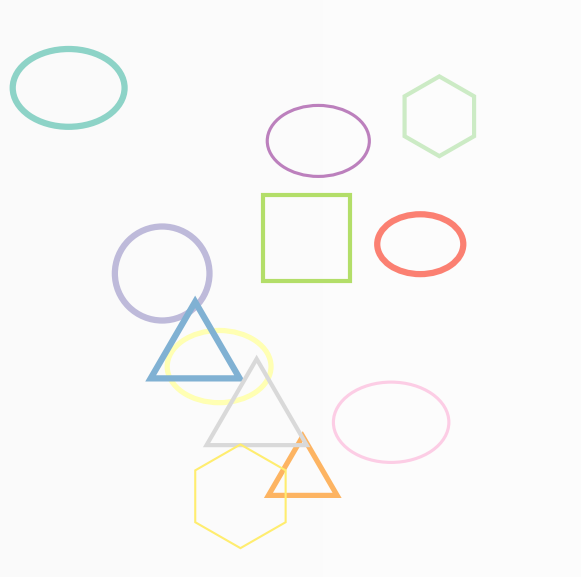[{"shape": "oval", "thickness": 3, "radius": 0.48, "center": [0.118, 0.847]}, {"shape": "oval", "thickness": 2.5, "radius": 0.45, "center": [0.377, 0.364]}, {"shape": "circle", "thickness": 3, "radius": 0.41, "center": [0.279, 0.526]}, {"shape": "oval", "thickness": 3, "radius": 0.37, "center": [0.723, 0.576]}, {"shape": "triangle", "thickness": 3, "radius": 0.44, "center": [0.336, 0.388]}, {"shape": "triangle", "thickness": 2.5, "radius": 0.34, "center": [0.521, 0.175]}, {"shape": "square", "thickness": 2, "radius": 0.38, "center": [0.527, 0.587]}, {"shape": "oval", "thickness": 1.5, "radius": 0.5, "center": [0.673, 0.268]}, {"shape": "triangle", "thickness": 2, "radius": 0.5, "center": [0.442, 0.278]}, {"shape": "oval", "thickness": 1.5, "radius": 0.44, "center": [0.548, 0.755]}, {"shape": "hexagon", "thickness": 2, "radius": 0.35, "center": [0.756, 0.798]}, {"shape": "hexagon", "thickness": 1, "radius": 0.45, "center": [0.414, 0.14]}]